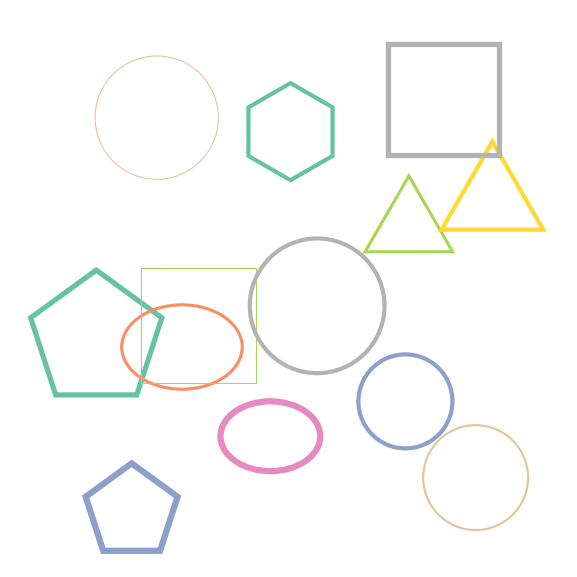[{"shape": "hexagon", "thickness": 2, "radius": 0.42, "center": [0.503, 0.771]}, {"shape": "pentagon", "thickness": 2.5, "radius": 0.6, "center": [0.167, 0.412]}, {"shape": "oval", "thickness": 1.5, "radius": 0.52, "center": [0.315, 0.398]}, {"shape": "pentagon", "thickness": 3, "radius": 0.42, "center": [0.228, 0.113]}, {"shape": "circle", "thickness": 2, "radius": 0.41, "center": [0.702, 0.304]}, {"shape": "oval", "thickness": 3, "radius": 0.43, "center": [0.468, 0.244]}, {"shape": "square", "thickness": 0.5, "radius": 0.5, "center": [0.344, 0.435]}, {"shape": "triangle", "thickness": 1.5, "radius": 0.44, "center": [0.708, 0.607]}, {"shape": "triangle", "thickness": 2, "radius": 0.51, "center": [0.853, 0.652]}, {"shape": "circle", "thickness": 0.5, "radius": 0.53, "center": [0.271, 0.795]}, {"shape": "circle", "thickness": 1, "radius": 0.45, "center": [0.824, 0.172]}, {"shape": "circle", "thickness": 2, "radius": 0.58, "center": [0.549, 0.47]}, {"shape": "square", "thickness": 2.5, "radius": 0.48, "center": [0.768, 0.826]}]